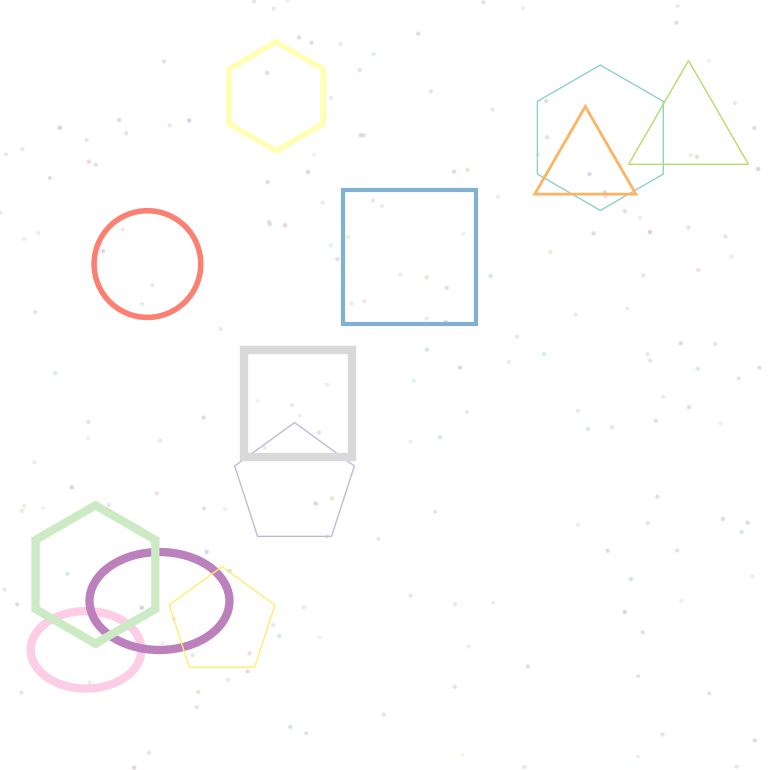[{"shape": "hexagon", "thickness": 0.5, "radius": 0.47, "center": [0.78, 0.821]}, {"shape": "hexagon", "thickness": 2, "radius": 0.35, "center": [0.359, 0.875]}, {"shape": "pentagon", "thickness": 0.5, "radius": 0.41, "center": [0.383, 0.37]}, {"shape": "circle", "thickness": 2, "radius": 0.35, "center": [0.191, 0.657]}, {"shape": "square", "thickness": 1.5, "radius": 0.43, "center": [0.532, 0.666]}, {"shape": "triangle", "thickness": 1, "radius": 0.38, "center": [0.76, 0.786]}, {"shape": "triangle", "thickness": 0.5, "radius": 0.45, "center": [0.894, 0.832]}, {"shape": "oval", "thickness": 3, "radius": 0.36, "center": [0.112, 0.156]}, {"shape": "square", "thickness": 3, "radius": 0.35, "center": [0.387, 0.476]}, {"shape": "oval", "thickness": 3, "radius": 0.45, "center": [0.207, 0.219]}, {"shape": "hexagon", "thickness": 3, "radius": 0.45, "center": [0.124, 0.254]}, {"shape": "pentagon", "thickness": 0.5, "radius": 0.36, "center": [0.288, 0.192]}]